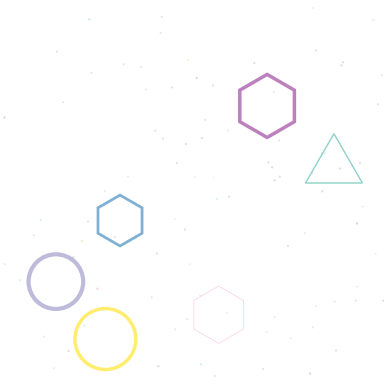[{"shape": "triangle", "thickness": 1, "radius": 0.43, "center": [0.867, 0.567]}, {"shape": "circle", "thickness": 3, "radius": 0.35, "center": [0.145, 0.268]}, {"shape": "hexagon", "thickness": 2, "radius": 0.33, "center": [0.312, 0.427]}, {"shape": "hexagon", "thickness": 0.5, "radius": 0.37, "center": [0.568, 0.182]}, {"shape": "hexagon", "thickness": 2.5, "radius": 0.41, "center": [0.694, 0.725]}, {"shape": "circle", "thickness": 2.5, "radius": 0.4, "center": [0.274, 0.119]}]